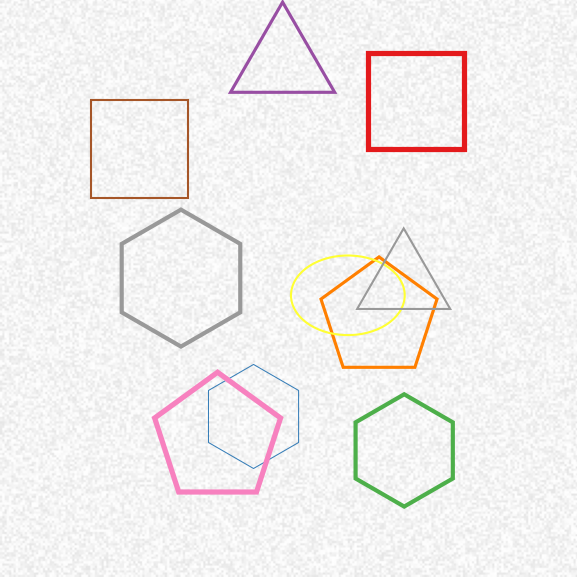[{"shape": "square", "thickness": 2.5, "radius": 0.41, "center": [0.72, 0.825]}, {"shape": "hexagon", "thickness": 0.5, "radius": 0.45, "center": [0.439, 0.278]}, {"shape": "hexagon", "thickness": 2, "radius": 0.49, "center": [0.7, 0.219]}, {"shape": "triangle", "thickness": 1.5, "radius": 0.52, "center": [0.489, 0.891]}, {"shape": "pentagon", "thickness": 1.5, "radius": 0.53, "center": [0.656, 0.449]}, {"shape": "oval", "thickness": 1, "radius": 0.49, "center": [0.602, 0.488]}, {"shape": "square", "thickness": 1, "radius": 0.42, "center": [0.241, 0.741]}, {"shape": "pentagon", "thickness": 2.5, "radius": 0.57, "center": [0.377, 0.24]}, {"shape": "hexagon", "thickness": 2, "radius": 0.59, "center": [0.313, 0.518]}, {"shape": "triangle", "thickness": 1, "radius": 0.47, "center": [0.699, 0.511]}]